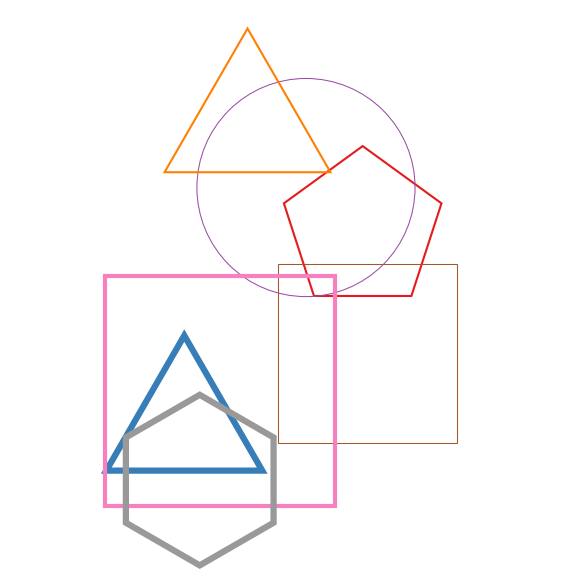[{"shape": "pentagon", "thickness": 1, "radius": 0.72, "center": [0.628, 0.603]}, {"shape": "triangle", "thickness": 3, "radius": 0.78, "center": [0.319, 0.262]}, {"shape": "circle", "thickness": 0.5, "radius": 0.94, "center": [0.53, 0.674]}, {"shape": "triangle", "thickness": 1, "radius": 0.83, "center": [0.429, 0.784]}, {"shape": "square", "thickness": 0.5, "radius": 0.77, "center": [0.636, 0.386]}, {"shape": "square", "thickness": 2, "radius": 1.0, "center": [0.381, 0.322]}, {"shape": "hexagon", "thickness": 3, "radius": 0.74, "center": [0.346, 0.168]}]